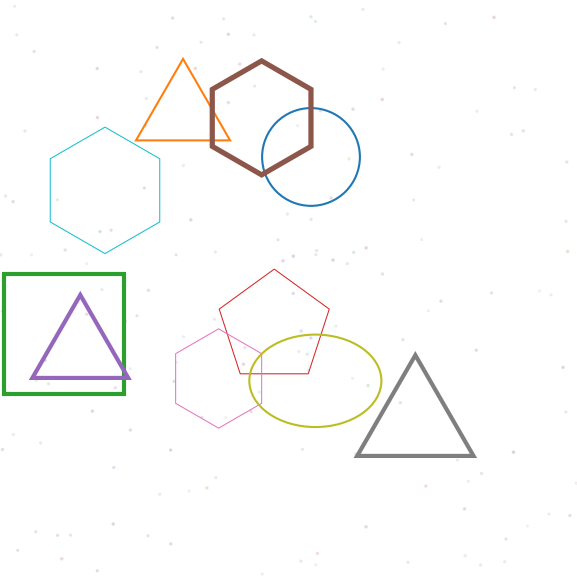[{"shape": "circle", "thickness": 1, "radius": 0.42, "center": [0.539, 0.727]}, {"shape": "triangle", "thickness": 1, "radius": 0.47, "center": [0.317, 0.803]}, {"shape": "square", "thickness": 2, "radius": 0.52, "center": [0.111, 0.421]}, {"shape": "pentagon", "thickness": 0.5, "radius": 0.5, "center": [0.475, 0.433]}, {"shape": "triangle", "thickness": 2, "radius": 0.48, "center": [0.139, 0.393]}, {"shape": "hexagon", "thickness": 2.5, "radius": 0.49, "center": [0.453, 0.795]}, {"shape": "hexagon", "thickness": 0.5, "radius": 0.43, "center": [0.379, 0.344]}, {"shape": "triangle", "thickness": 2, "radius": 0.58, "center": [0.719, 0.268]}, {"shape": "oval", "thickness": 1, "radius": 0.57, "center": [0.546, 0.34]}, {"shape": "hexagon", "thickness": 0.5, "radius": 0.55, "center": [0.182, 0.67]}]